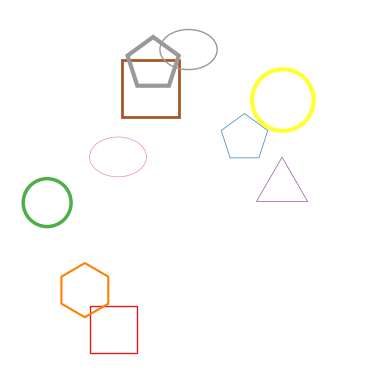[{"shape": "square", "thickness": 1, "radius": 0.31, "center": [0.295, 0.144]}, {"shape": "pentagon", "thickness": 0.5, "radius": 0.32, "center": [0.635, 0.641]}, {"shape": "circle", "thickness": 2.5, "radius": 0.31, "center": [0.122, 0.474]}, {"shape": "triangle", "thickness": 0.5, "radius": 0.38, "center": [0.733, 0.515]}, {"shape": "hexagon", "thickness": 1.5, "radius": 0.35, "center": [0.22, 0.246]}, {"shape": "circle", "thickness": 3, "radius": 0.4, "center": [0.735, 0.74]}, {"shape": "square", "thickness": 2, "radius": 0.37, "center": [0.391, 0.77]}, {"shape": "oval", "thickness": 0.5, "radius": 0.37, "center": [0.306, 0.592]}, {"shape": "pentagon", "thickness": 3, "radius": 0.35, "center": [0.398, 0.834]}, {"shape": "oval", "thickness": 1, "radius": 0.37, "center": [0.49, 0.871]}]